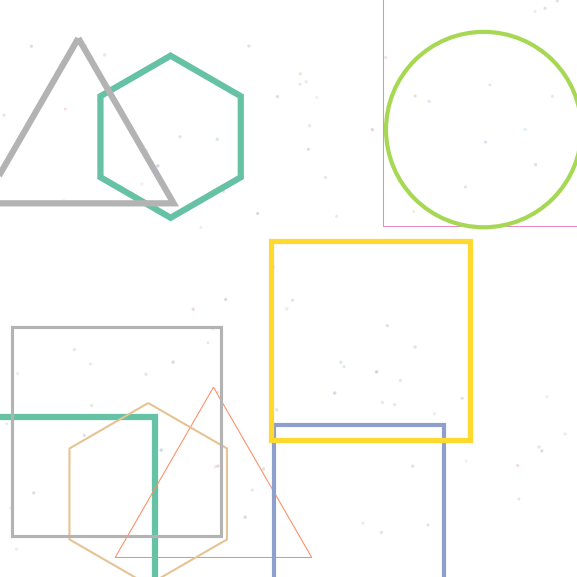[{"shape": "square", "thickness": 3, "radius": 0.77, "center": [0.114, 0.123]}, {"shape": "hexagon", "thickness": 3, "radius": 0.7, "center": [0.295, 0.762]}, {"shape": "triangle", "thickness": 0.5, "radius": 0.98, "center": [0.37, 0.132]}, {"shape": "square", "thickness": 2, "radius": 0.74, "center": [0.622, 0.116]}, {"shape": "square", "thickness": 0.5, "radius": 0.99, "center": [0.86, 0.805]}, {"shape": "circle", "thickness": 2, "radius": 0.85, "center": [0.838, 0.775]}, {"shape": "square", "thickness": 2.5, "radius": 0.86, "center": [0.642, 0.409]}, {"shape": "hexagon", "thickness": 1, "radius": 0.79, "center": [0.257, 0.144]}, {"shape": "triangle", "thickness": 3, "radius": 0.95, "center": [0.136, 0.742]}, {"shape": "square", "thickness": 1.5, "radius": 0.91, "center": [0.202, 0.252]}]